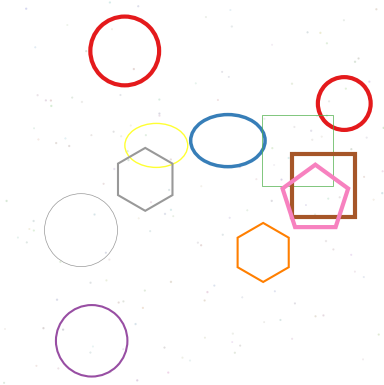[{"shape": "circle", "thickness": 3, "radius": 0.34, "center": [0.894, 0.731]}, {"shape": "circle", "thickness": 3, "radius": 0.45, "center": [0.324, 0.868]}, {"shape": "oval", "thickness": 2.5, "radius": 0.48, "center": [0.592, 0.635]}, {"shape": "square", "thickness": 0.5, "radius": 0.46, "center": [0.772, 0.61]}, {"shape": "circle", "thickness": 1.5, "radius": 0.46, "center": [0.238, 0.115]}, {"shape": "hexagon", "thickness": 1.5, "radius": 0.38, "center": [0.684, 0.344]}, {"shape": "oval", "thickness": 1, "radius": 0.41, "center": [0.406, 0.622]}, {"shape": "square", "thickness": 3, "radius": 0.41, "center": [0.84, 0.517]}, {"shape": "pentagon", "thickness": 3, "radius": 0.45, "center": [0.819, 0.483]}, {"shape": "hexagon", "thickness": 1.5, "radius": 0.41, "center": [0.377, 0.534]}, {"shape": "circle", "thickness": 0.5, "radius": 0.47, "center": [0.21, 0.402]}]